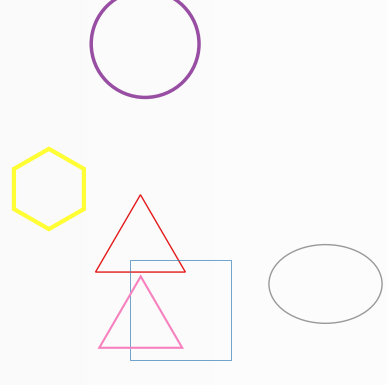[{"shape": "triangle", "thickness": 1, "radius": 0.67, "center": [0.362, 0.36]}, {"shape": "square", "thickness": 0.5, "radius": 0.65, "center": [0.466, 0.194]}, {"shape": "circle", "thickness": 2.5, "radius": 0.7, "center": [0.374, 0.886]}, {"shape": "hexagon", "thickness": 3, "radius": 0.52, "center": [0.126, 0.509]}, {"shape": "triangle", "thickness": 1.5, "radius": 0.62, "center": [0.363, 0.158]}, {"shape": "oval", "thickness": 1, "radius": 0.73, "center": [0.84, 0.262]}]